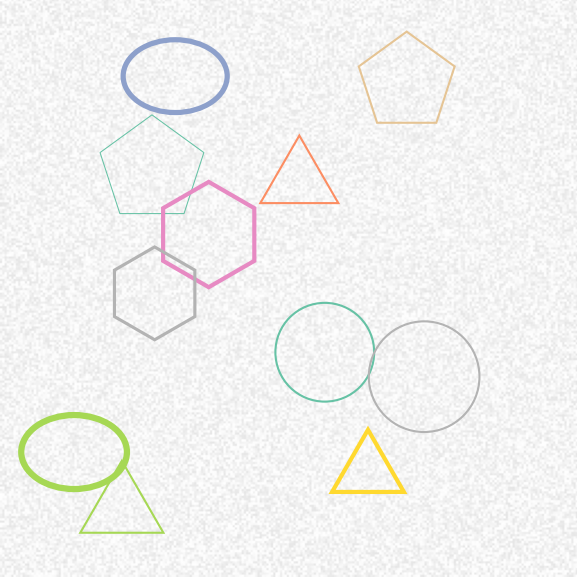[{"shape": "circle", "thickness": 1, "radius": 0.43, "center": [0.562, 0.389]}, {"shape": "pentagon", "thickness": 0.5, "radius": 0.47, "center": [0.263, 0.706]}, {"shape": "triangle", "thickness": 1, "radius": 0.39, "center": [0.518, 0.686]}, {"shape": "oval", "thickness": 2.5, "radius": 0.45, "center": [0.303, 0.867]}, {"shape": "hexagon", "thickness": 2, "radius": 0.46, "center": [0.361, 0.593]}, {"shape": "oval", "thickness": 3, "radius": 0.46, "center": [0.128, 0.216]}, {"shape": "triangle", "thickness": 1, "radius": 0.42, "center": [0.211, 0.118]}, {"shape": "triangle", "thickness": 2, "radius": 0.36, "center": [0.637, 0.183]}, {"shape": "pentagon", "thickness": 1, "radius": 0.44, "center": [0.704, 0.857]}, {"shape": "circle", "thickness": 1, "radius": 0.48, "center": [0.734, 0.347]}, {"shape": "hexagon", "thickness": 1.5, "radius": 0.4, "center": [0.268, 0.491]}]